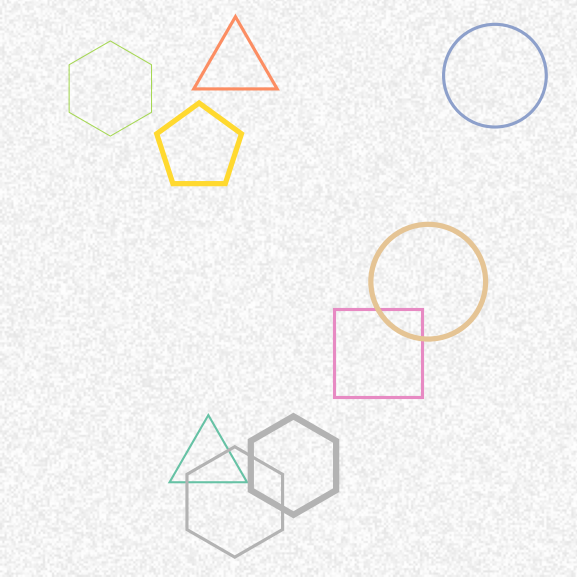[{"shape": "triangle", "thickness": 1, "radius": 0.39, "center": [0.361, 0.203]}, {"shape": "triangle", "thickness": 1.5, "radius": 0.42, "center": [0.408, 0.887]}, {"shape": "circle", "thickness": 1.5, "radius": 0.44, "center": [0.857, 0.868]}, {"shape": "square", "thickness": 1.5, "radius": 0.38, "center": [0.654, 0.388]}, {"shape": "hexagon", "thickness": 0.5, "radius": 0.41, "center": [0.191, 0.846]}, {"shape": "pentagon", "thickness": 2.5, "radius": 0.39, "center": [0.345, 0.744]}, {"shape": "circle", "thickness": 2.5, "radius": 0.5, "center": [0.742, 0.511]}, {"shape": "hexagon", "thickness": 3, "radius": 0.43, "center": [0.508, 0.193]}, {"shape": "hexagon", "thickness": 1.5, "radius": 0.48, "center": [0.407, 0.13]}]